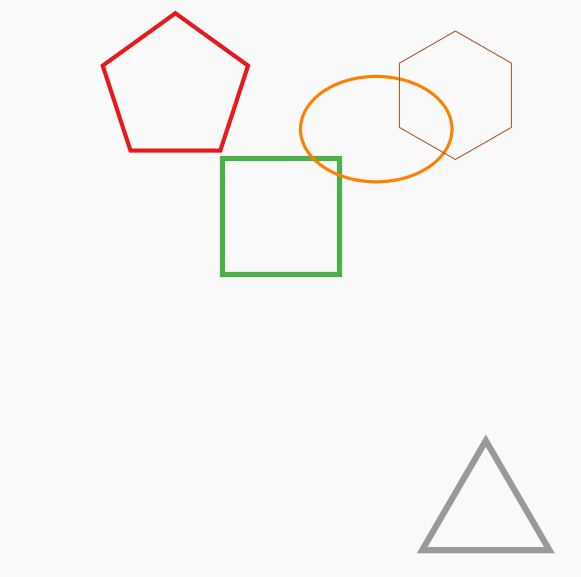[{"shape": "pentagon", "thickness": 2, "radius": 0.66, "center": [0.302, 0.845]}, {"shape": "square", "thickness": 2.5, "radius": 0.5, "center": [0.482, 0.625]}, {"shape": "oval", "thickness": 1.5, "radius": 0.65, "center": [0.647, 0.776]}, {"shape": "hexagon", "thickness": 0.5, "radius": 0.56, "center": [0.784, 0.834]}, {"shape": "triangle", "thickness": 3, "radius": 0.63, "center": [0.836, 0.11]}]